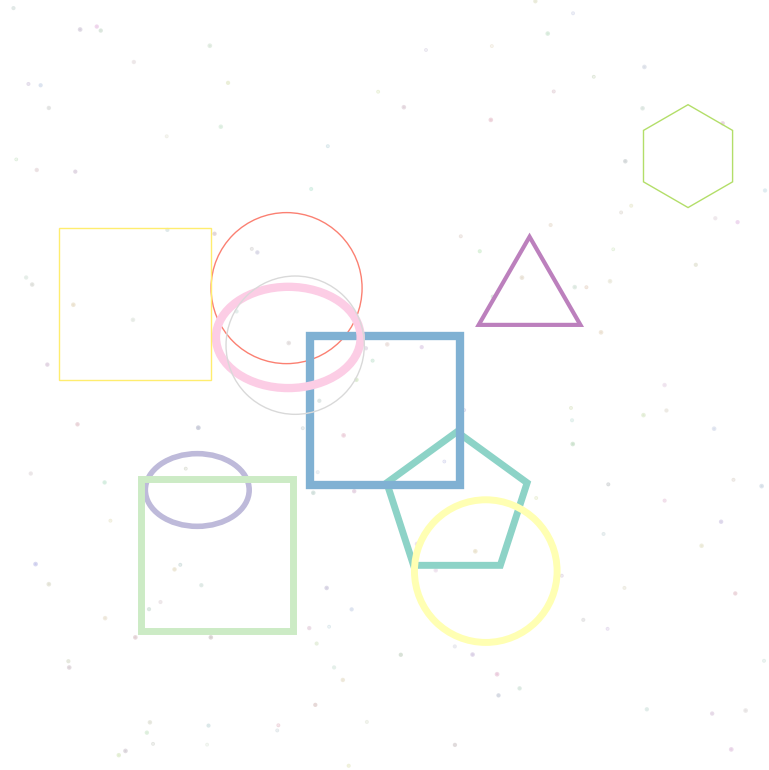[{"shape": "pentagon", "thickness": 2.5, "radius": 0.48, "center": [0.593, 0.343]}, {"shape": "circle", "thickness": 2.5, "radius": 0.46, "center": [0.631, 0.258]}, {"shape": "oval", "thickness": 2, "radius": 0.34, "center": [0.256, 0.364]}, {"shape": "circle", "thickness": 0.5, "radius": 0.49, "center": [0.372, 0.626]}, {"shape": "square", "thickness": 3, "radius": 0.49, "center": [0.5, 0.467]}, {"shape": "hexagon", "thickness": 0.5, "radius": 0.33, "center": [0.894, 0.797]}, {"shape": "oval", "thickness": 3, "radius": 0.47, "center": [0.374, 0.562]}, {"shape": "circle", "thickness": 0.5, "radius": 0.45, "center": [0.383, 0.552]}, {"shape": "triangle", "thickness": 1.5, "radius": 0.38, "center": [0.688, 0.616]}, {"shape": "square", "thickness": 2.5, "radius": 0.5, "center": [0.282, 0.279]}, {"shape": "square", "thickness": 0.5, "radius": 0.49, "center": [0.175, 0.605]}]